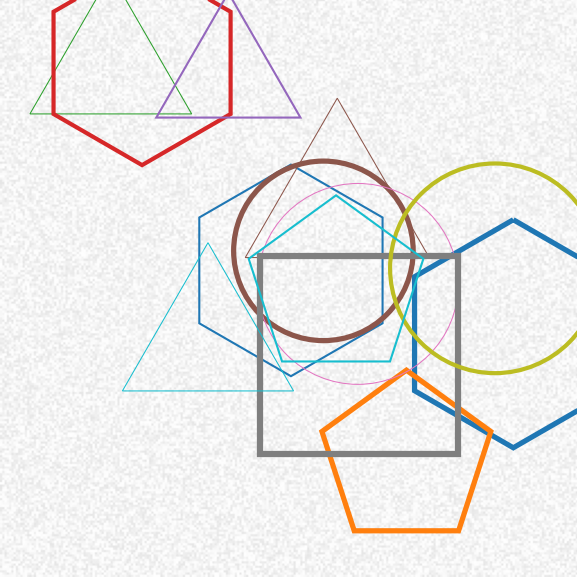[{"shape": "hexagon", "thickness": 2.5, "radius": 0.99, "center": [0.889, 0.421]}, {"shape": "hexagon", "thickness": 1, "radius": 0.92, "center": [0.504, 0.531]}, {"shape": "pentagon", "thickness": 2.5, "radius": 0.77, "center": [0.704, 0.204]}, {"shape": "triangle", "thickness": 0.5, "radius": 0.81, "center": [0.192, 0.883]}, {"shape": "hexagon", "thickness": 2, "radius": 0.89, "center": [0.246, 0.89]}, {"shape": "triangle", "thickness": 1, "radius": 0.72, "center": [0.395, 0.868]}, {"shape": "triangle", "thickness": 0.5, "radius": 0.92, "center": [0.584, 0.645]}, {"shape": "circle", "thickness": 2.5, "radius": 0.78, "center": [0.56, 0.565]}, {"shape": "circle", "thickness": 0.5, "radius": 0.87, "center": [0.62, 0.508]}, {"shape": "square", "thickness": 3, "radius": 0.86, "center": [0.622, 0.384]}, {"shape": "circle", "thickness": 2, "radius": 0.91, "center": [0.857, 0.535]}, {"shape": "pentagon", "thickness": 1, "radius": 0.8, "center": [0.582, 0.502]}, {"shape": "triangle", "thickness": 0.5, "radius": 0.86, "center": [0.36, 0.408]}]